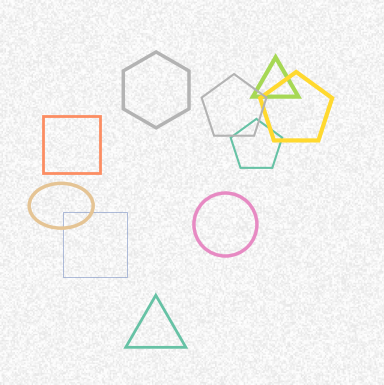[{"shape": "pentagon", "thickness": 1.5, "radius": 0.35, "center": [0.666, 0.621]}, {"shape": "triangle", "thickness": 2, "radius": 0.45, "center": [0.405, 0.143]}, {"shape": "square", "thickness": 2, "radius": 0.37, "center": [0.185, 0.625]}, {"shape": "square", "thickness": 0.5, "radius": 0.42, "center": [0.246, 0.365]}, {"shape": "circle", "thickness": 2.5, "radius": 0.41, "center": [0.586, 0.417]}, {"shape": "triangle", "thickness": 3, "radius": 0.34, "center": [0.716, 0.783]}, {"shape": "pentagon", "thickness": 3, "radius": 0.49, "center": [0.769, 0.715]}, {"shape": "oval", "thickness": 2.5, "radius": 0.42, "center": [0.159, 0.466]}, {"shape": "pentagon", "thickness": 1.5, "radius": 0.44, "center": [0.608, 0.719]}, {"shape": "hexagon", "thickness": 2.5, "radius": 0.49, "center": [0.406, 0.767]}]